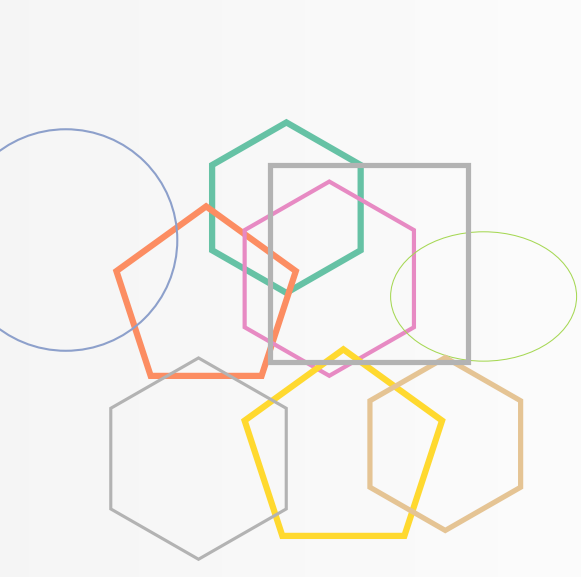[{"shape": "hexagon", "thickness": 3, "radius": 0.74, "center": [0.493, 0.64]}, {"shape": "pentagon", "thickness": 3, "radius": 0.81, "center": [0.355, 0.48]}, {"shape": "circle", "thickness": 1, "radius": 0.96, "center": [0.113, 0.584]}, {"shape": "hexagon", "thickness": 2, "radius": 0.84, "center": [0.567, 0.517]}, {"shape": "oval", "thickness": 0.5, "radius": 0.8, "center": [0.832, 0.486]}, {"shape": "pentagon", "thickness": 3, "radius": 0.89, "center": [0.591, 0.216]}, {"shape": "hexagon", "thickness": 2.5, "radius": 0.75, "center": [0.766, 0.23]}, {"shape": "square", "thickness": 2.5, "radius": 0.85, "center": [0.634, 0.544]}, {"shape": "hexagon", "thickness": 1.5, "radius": 0.87, "center": [0.342, 0.205]}]